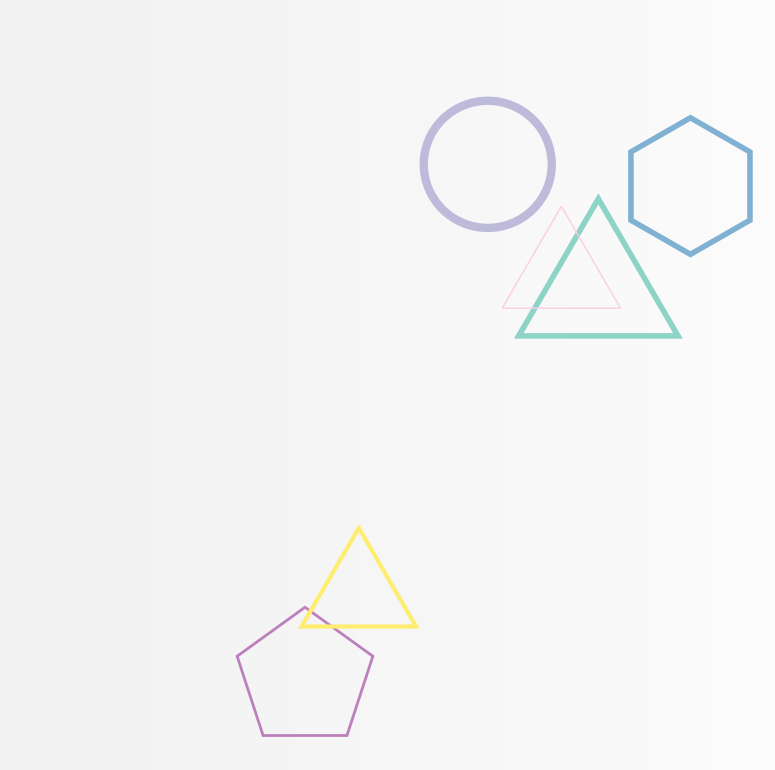[{"shape": "triangle", "thickness": 2, "radius": 0.59, "center": [0.772, 0.623]}, {"shape": "circle", "thickness": 3, "radius": 0.41, "center": [0.629, 0.787]}, {"shape": "hexagon", "thickness": 2, "radius": 0.44, "center": [0.891, 0.758]}, {"shape": "triangle", "thickness": 0.5, "radius": 0.44, "center": [0.724, 0.644]}, {"shape": "pentagon", "thickness": 1, "radius": 0.46, "center": [0.394, 0.119]}, {"shape": "triangle", "thickness": 1.5, "radius": 0.43, "center": [0.463, 0.229]}]